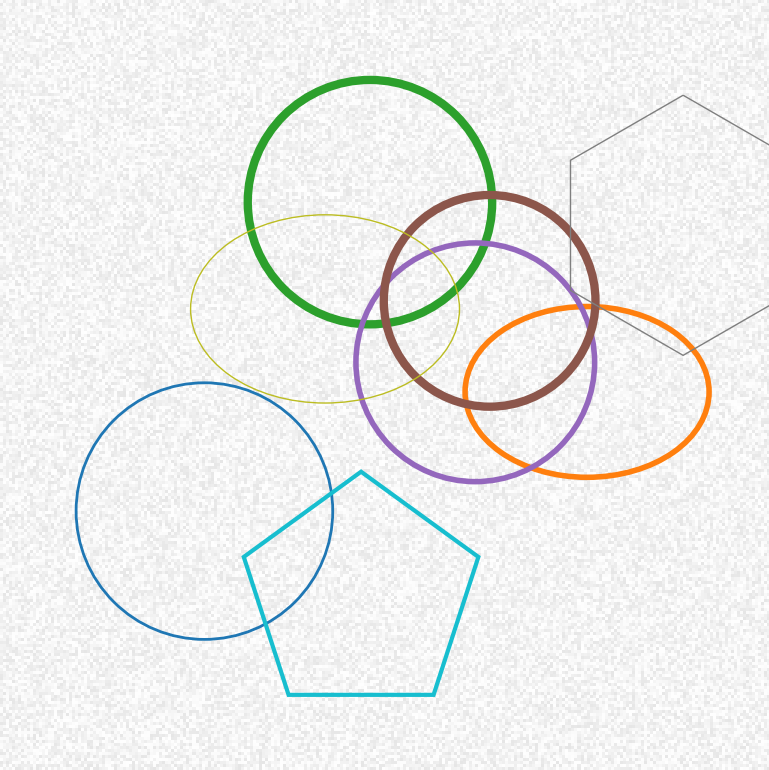[{"shape": "circle", "thickness": 1, "radius": 0.83, "center": [0.265, 0.336]}, {"shape": "oval", "thickness": 2, "radius": 0.79, "center": [0.762, 0.491]}, {"shape": "circle", "thickness": 3, "radius": 0.79, "center": [0.48, 0.737]}, {"shape": "circle", "thickness": 2, "radius": 0.78, "center": [0.617, 0.529]}, {"shape": "circle", "thickness": 3, "radius": 0.69, "center": [0.636, 0.609]}, {"shape": "hexagon", "thickness": 0.5, "radius": 0.84, "center": [0.887, 0.707]}, {"shape": "oval", "thickness": 0.5, "radius": 0.87, "center": [0.422, 0.599]}, {"shape": "pentagon", "thickness": 1.5, "radius": 0.8, "center": [0.469, 0.227]}]